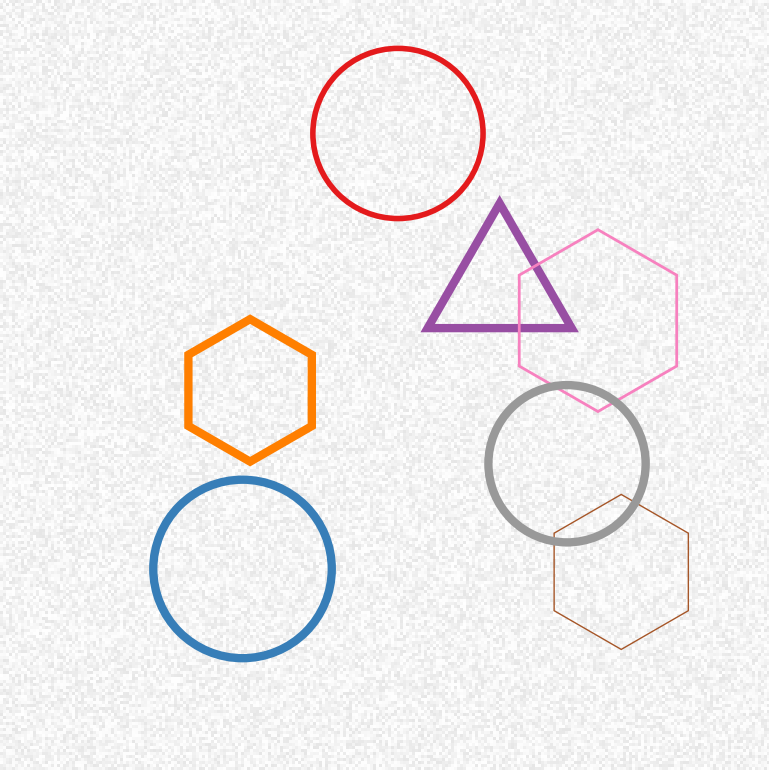[{"shape": "circle", "thickness": 2, "radius": 0.55, "center": [0.517, 0.827]}, {"shape": "circle", "thickness": 3, "radius": 0.58, "center": [0.315, 0.261]}, {"shape": "triangle", "thickness": 3, "radius": 0.54, "center": [0.649, 0.628]}, {"shape": "hexagon", "thickness": 3, "radius": 0.46, "center": [0.325, 0.493]}, {"shape": "hexagon", "thickness": 0.5, "radius": 0.5, "center": [0.807, 0.257]}, {"shape": "hexagon", "thickness": 1, "radius": 0.59, "center": [0.777, 0.584]}, {"shape": "circle", "thickness": 3, "radius": 0.51, "center": [0.736, 0.398]}]